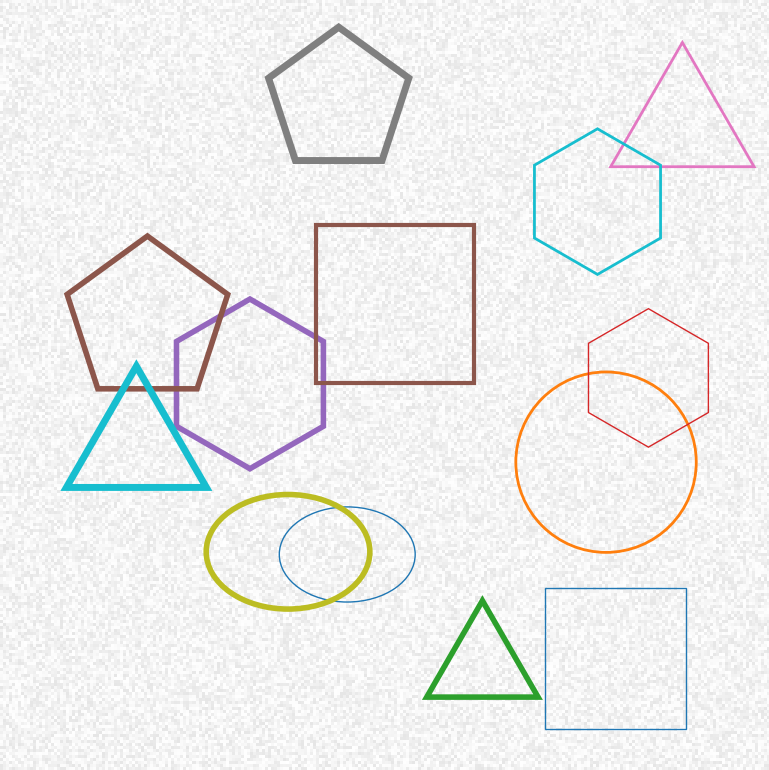[{"shape": "oval", "thickness": 0.5, "radius": 0.44, "center": [0.451, 0.28]}, {"shape": "square", "thickness": 0.5, "radius": 0.46, "center": [0.8, 0.145]}, {"shape": "circle", "thickness": 1, "radius": 0.59, "center": [0.787, 0.4]}, {"shape": "triangle", "thickness": 2, "radius": 0.42, "center": [0.627, 0.136]}, {"shape": "hexagon", "thickness": 0.5, "radius": 0.45, "center": [0.842, 0.509]}, {"shape": "hexagon", "thickness": 2, "radius": 0.55, "center": [0.325, 0.501]}, {"shape": "square", "thickness": 1.5, "radius": 0.51, "center": [0.513, 0.606]}, {"shape": "pentagon", "thickness": 2, "radius": 0.55, "center": [0.191, 0.584]}, {"shape": "triangle", "thickness": 1, "radius": 0.54, "center": [0.886, 0.837]}, {"shape": "pentagon", "thickness": 2.5, "radius": 0.48, "center": [0.44, 0.869]}, {"shape": "oval", "thickness": 2, "radius": 0.53, "center": [0.374, 0.283]}, {"shape": "triangle", "thickness": 2.5, "radius": 0.52, "center": [0.177, 0.419]}, {"shape": "hexagon", "thickness": 1, "radius": 0.47, "center": [0.776, 0.738]}]